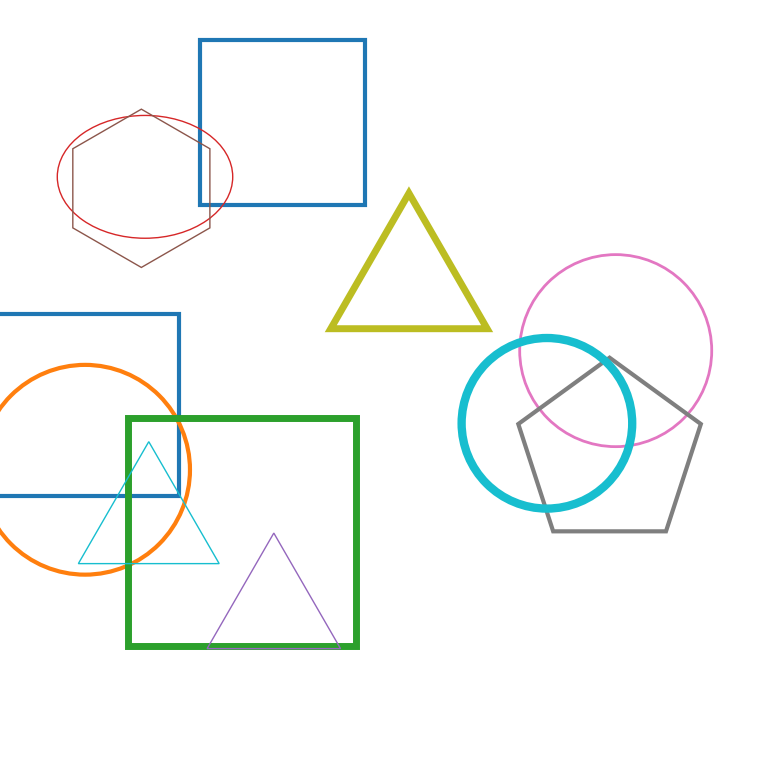[{"shape": "square", "thickness": 1.5, "radius": 0.59, "center": [0.114, 0.474]}, {"shape": "square", "thickness": 1.5, "radius": 0.54, "center": [0.367, 0.841]}, {"shape": "circle", "thickness": 1.5, "radius": 0.68, "center": [0.111, 0.39]}, {"shape": "square", "thickness": 2.5, "radius": 0.74, "center": [0.314, 0.309]}, {"shape": "oval", "thickness": 0.5, "radius": 0.57, "center": [0.188, 0.77]}, {"shape": "triangle", "thickness": 0.5, "radius": 0.5, "center": [0.356, 0.208]}, {"shape": "hexagon", "thickness": 0.5, "radius": 0.51, "center": [0.184, 0.755]}, {"shape": "circle", "thickness": 1, "radius": 0.62, "center": [0.8, 0.545]}, {"shape": "pentagon", "thickness": 1.5, "radius": 0.62, "center": [0.792, 0.411]}, {"shape": "triangle", "thickness": 2.5, "radius": 0.59, "center": [0.531, 0.632]}, {"shape": "triangle", "thickness": 0.5, "radius": 0.53, "center": [0.193, 0.321]}, {"shape": "circle", "thickness": 3, "radius": 0.55, "center": [0.71, 0.45]}]